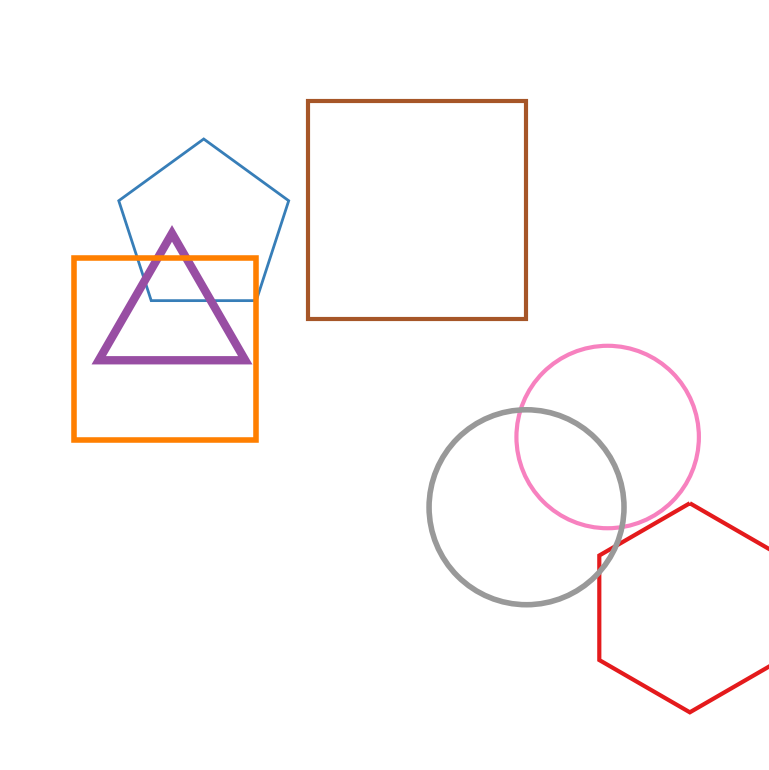[{"shape": "hexagon", "thickness": 1.5, "radius": 0.68, "center": [0.896, 0.211]}, {"shape": "pentagon", "thickness": 1, "radius": 0.58, "center": [0.265, 0.703]}, {"shape": "triangle", "thickness": 3, "radius": 0.55, "center": [0.223, 0.587]}, {"shape": "square", "thickness": 2, "radius": 0.59, "center": [0.215, 0.546]}, {"shape": "square", "thickness": 1.5, "radius": 0.71, "center": [0.542, 0.727]}, {"shape": "circle", "thickness": 1.5, "radius": 0.59, "center": [0.789, 0.432]}, {"shape": "circle", "thickness": 2, "radius": 0.63, "center": [0.684, 0.341]}]